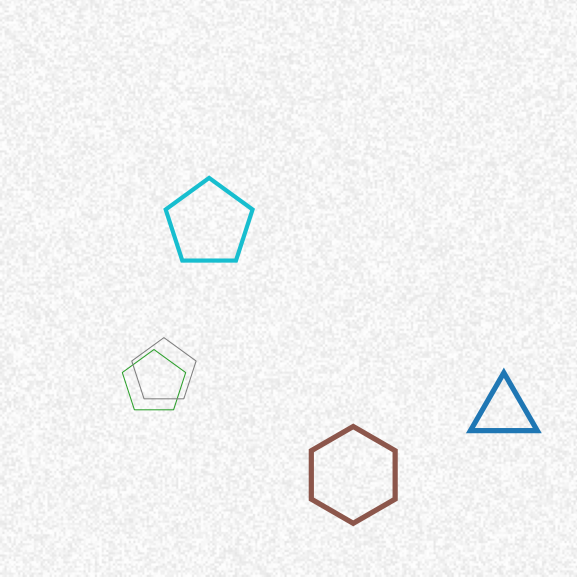[{"shape": "triangle", "thickness": 2.5, "radius": 0.33, "center": [0.872, 0.287]}, {"shape": "pentagon", "thickness": 0.5, "radius": 0.29, "center": [0.267, 0.336]}, {"shape": "hexagon", "thickness": 2.5, "radius": 0.42, "center": [0.612, 0.177]}, {"shape": "pentagon", "thickness": 0.5, "radius": 0.29, "center": [0.284, 0.356]}, {"shape": "pentagon", "thickness": 2, "radius": 0.4, "center": [0.362, 0.612]}]